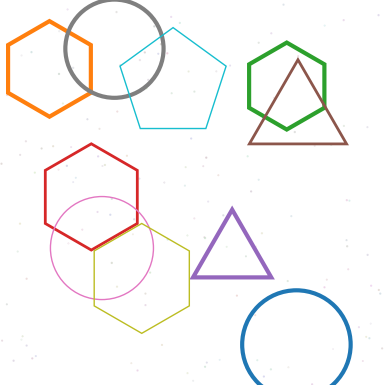[{"shape": "circle", "thickness": 3, "radius": 0.7, "center": [0.77, 0.105]}, {"shape": "hexagon", "thickness": 3, "radius": 0.62, "center": [0.128, 0.821]}, {"shape": "hexagon", "thickness": 3, "radius": 0.56, "center": [0.745, 0.776]}, {"shape": "hexagon", "thickness": 2, "radius": 0.69, "center": [0.237, 0.489]}, {"shape": "triangle", "thickness": 3, "radius": 0.59, "center": [0.603, 0.338]}, {"shape": "triangle", "thickness": 2, "radius": 0.73, "center": [0.774, 0.699]}, {"shape": "circle", "thickness": 1, "radius": 0.67, "center": [0.265, 0.356]}, {"shape": "circle", "thickness": 3, "radius": 0.64, "center": [0.297, 0.873]}, {"shape": "hexagon", "thickness": 1, "radius": 0.71, "center": [0.368, 0.277]}, {"shape": "pentagon", "thickness": 1, "radius": 0.72, "center": [0.45, 0.783]}]